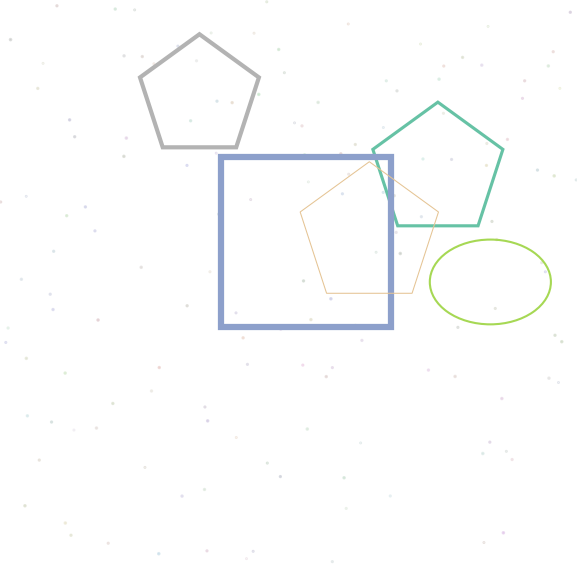[{"shape": "pentagon", "thickness": 1.5, "radius": 0.59, "center": [0.758, 0.704]}, {"shape": "square", "thickness": 3, "radius": 0.74, "center": [0.529, 0.58]}, {"shape": "oval", "thickness": 1, "radius": 0.52, "center": [0.849, 0.511]}, {"shape": "pentagon", "thickness": 0.5, "radius": 0.63, "center": [0.64, 0.593]}, {"shape": "pentagon", "thickness": 2, "radius": 0.54, "center": [0.345, 0.832]}]